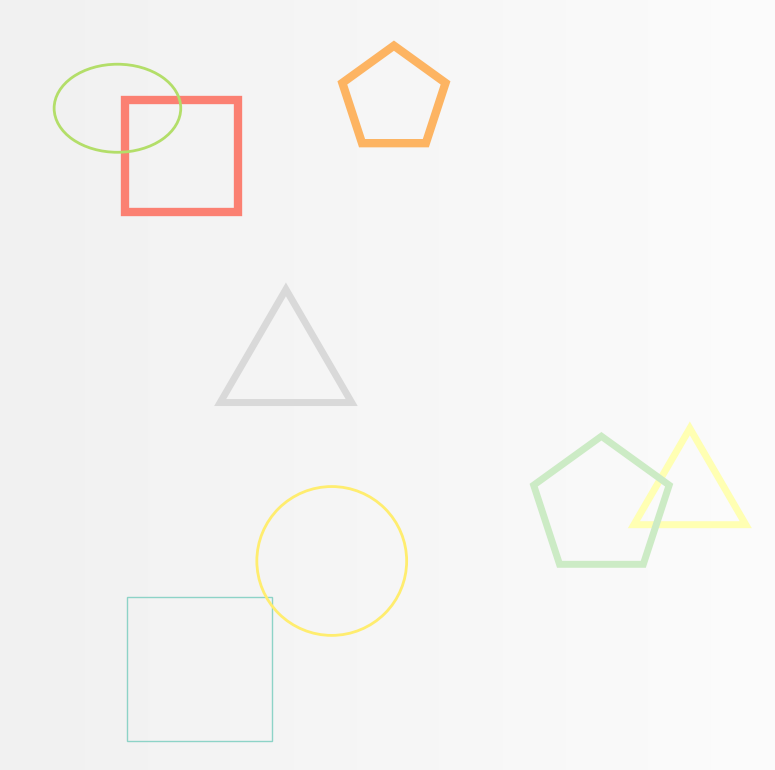[{"shape": "square", "thickness": 0.5, "radius": 0.47, "center": [0.257, 0.131]}, {"shape": "triangle", "thickness": 2.5, "radius": 0.42, "center": [0.89, 0.36]}, {"shape": "square", "thickness": 3, "radius": 0.36, "center": [0.234, 0.798]}, {"shape": "pentagon", "thickness": 3, "radius": 0.35, "center": [0.508, 0.871]}, {"shape": "oval", "thickness": 1, "radius": 0.41, "center": [0.152, 0.859]}, {"shape": "triangle", "thickness": 2.5, "radius": 0.49, "center": [0.369, 0.526]}, {"shape": "pentagon", "thickness": 2.5, "radius": 0.46, "center": [0.776, 0.342]}, {"shape": "circle", "thickness": 1, "radius": 0.48, "center": [0.428, 0.271]}]